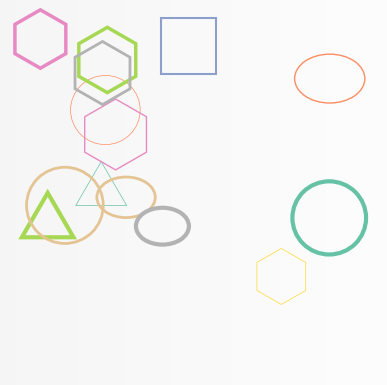[{"shape": "circle", "thickness": 3, "radius": 0.48, "center": [0.85, 0.434]}, {"shape": "triangle", "thickness": 0.5, "radius": 0.38, "center": [0.261, 0.504]}, {"shape": "oval", "thickness": 1, "radius": 0.45, "center": [0.851, 0.796]}, {"shape": "circle", "thickness": 0.5, "radius": 0.45, "center": [0.272, 0.714]}, {"shape": "square", "thickness": 1.5, "radius": 0.36, "center": [0.486, 0.88]}, {"shape": "hexagon", "thickness": 2.5, "radius": 0.38, "center": [0.104, 0.899]}, {"shape": "hexagon", "thickness": 1, "radius": 0.46, "center": [0.298, 0.651]}, {"shape": "hexagon", "thickness": 2.5, "radius": 0.42, "center": [0.277, 0.844]}, {"shape": "triangle", "thickness": 3, "radius": 0.38, "center": [0.123, 0.422]}, {"shape": "hexagon", "thickness": 0.5, "radius": 0.36, "center": [0.726, 0.282]}, {"shape": "oval", "thickness": 2, "radius": 0.38, "center": [0.325, 0.488]}, {"shape": "circle", "thickness": 2, "radius": 0.49, "center": [0.167, 0.467]}, {"shape": "hexagon", "thickness": 2, "radius": 0.41, "center": [0.265, 0.81]}, {"shape": "oval", "thickness": 3, "radius": 0.34, "center": [0.419, 0.413]}]